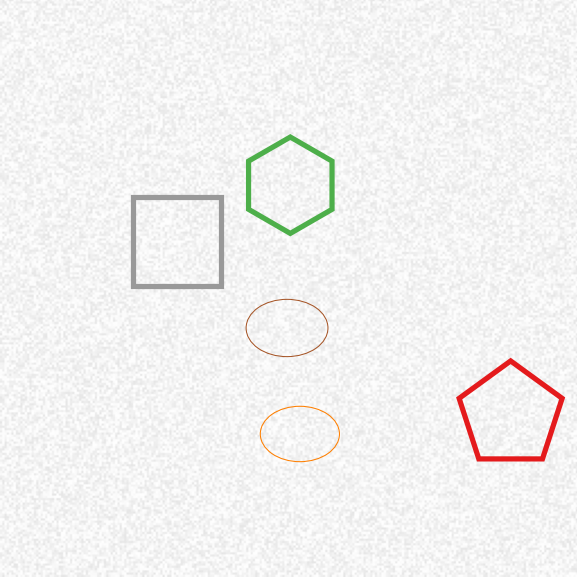[{"shape": "pentagon", "thickness": 2.5, "radius": 0.47, "center": [0.884, 0.28]}, {"shape": "hexagon", "thickness": 2.5, "radius": 0.42, "center": [0.503, 0.678]}, {"shape": "oval", "thickness": 0.5, "radius": 0.34, "center": [0.519, 0.248]}, {"shape": "oval", "thickness": 0.5, "radius": 0.35, "center": [0.497, 0.431]}, {"shape": "square", "thickness": 2.5, "radius": 0.38, "center": [0.306, 0.581]}]